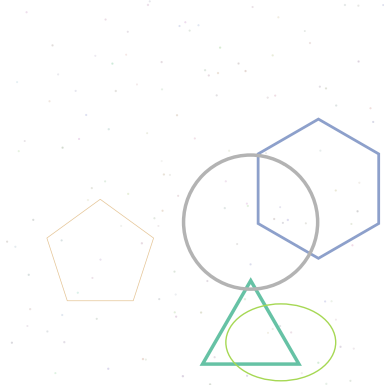[{"shape": "triangle", "thickness": 2.5, "radius": 0.72, "center": [0.651, 0.127]}, {"shape": "hexagon", "thickness": 2, "radius": 0.9, "center": [0.827, 0.51]}, {"shape": "oval", "thickness": 1, "radius": 0.71, "center": [0.729, 0.111]}, {"shape": "pentagon", "thickness": 0.5, "radius": 0.73, "center": [0.26, 0.337]}, {"shape": "circle", "thickness": 2.5, "radius": 0.87, "center": [0.651, 0.423]}]